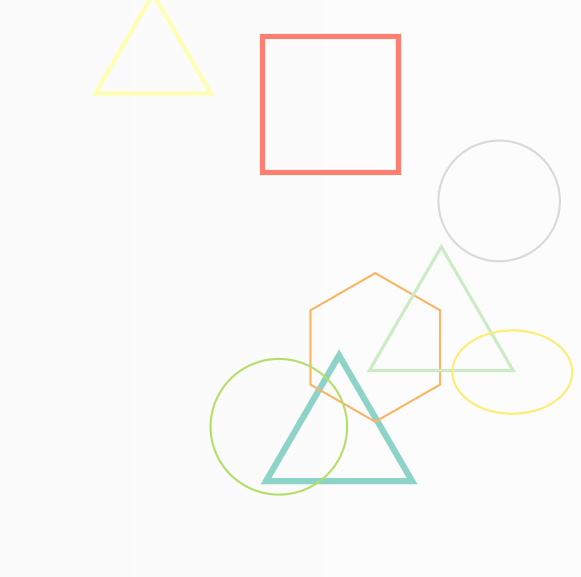[{"shape": "triangle", "thickness": 3, "radius": 0.73, "center": [0.583, 0.239]}, {"shape": "triangle", "thickness": 2, "radius": 0.57, "center": [0.263, 0.895]}, {"shape": "square", "thickness": 2.5, "radius": 0.59, "center": [0.568, 0.818]}, {"shape": "hexagon", "thickness": 1, "radius": 0.64, "center": [0.646, 0.397]}, {"shape": "circle", "thickness": 1, "radius": 0.59, "center": [0.48, 0.26]}, {"shape": "circle", "thickness": 1, "radius": 0.52, "center": [0.859, 0.651]}, {"shape": "triangle", "thickness": 1.5, "radius": 0.71, "center": [0.759, 0.429]}, {"shape": "oval", "thickness": 1, "radius": 0.52, "center": [0.881, 0.355]}]